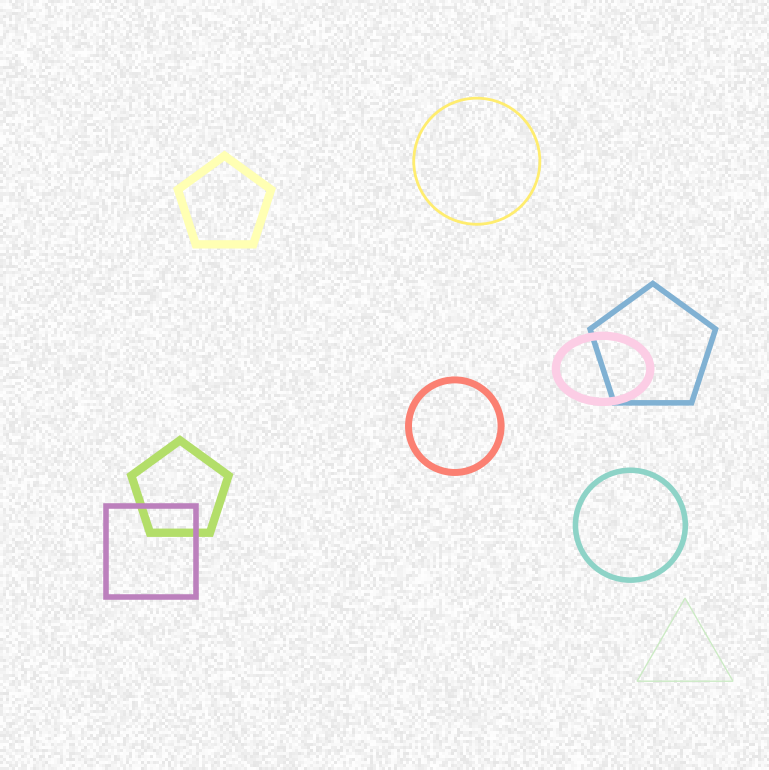[{"shape": "circle", "thickness": 2, "radius": 0.36, "center": [0.819, 0.318]}, {"shape": "pentagon", "thickness": 3, "radius": 0.32, "center": [0.292, 0.734]}, {"shape": "circle", "thickness": 2.5, "radius": 0.3, "center": [0.591, 0.447]}, {"shape": "pentagon", "thickness": 2, "radius": 0.43, "center": [0.848, 0.546]}, {"shape": "pentagon", "thickness": 3, "radius": 0.33, "center": [0.234, 0.362]}, {"shape": "oval", "thickness": 3, "radius": 0.31, "center": [0.783, 0.521]}, {"shape": "square", "thickness": 2, "radius": 0.29, "center": [0.196, 0.284]}, {"shape": "triangle", "thickness": 0.5, "radius": 0.36, "center": [0.89, 0.151]}, {"shape": "circle", "thickness": 1, "radius": 0.41, "center": [0.619, 0.791]}]